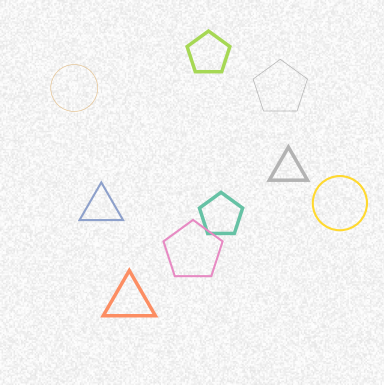[{"shape": "pentagon", "thickness": 2.5, "radius": 0.29, "center": [0.574, 0.441]}, {"shape": "triangle", "thickness": 2.5, "radius": 0.39, "center": [0.336, 0.219]}, {"shape": "triangle", "thickness": 1.5, "radius": 0.33, "center": [0.263, 0.461]}, {"shape": "pentagon", "thickness": 1.5, "radius": 0.4, "center": [0.501, 0.348]}, {"shape": "pentagon", "thickness": 2.5, "radius": 0.29, "center": [0.542, 0.861]}, {"shape": "circle", "thickness": 1.5, "radius": 0.35, "center": [0.883, 0.472]}, {"shape": "circle", "thickness": 0.5, "radius": 0.3, "center": [0.193, 0.771]}, {"shape": "triangle", "thickness": 2.5, "radius": 0.29, "center": [0.749, 0.561]}, {"shape": "pentagon", "thickness": 0.5, "radius": 0.37, "center": [0.728, 0.772]}]